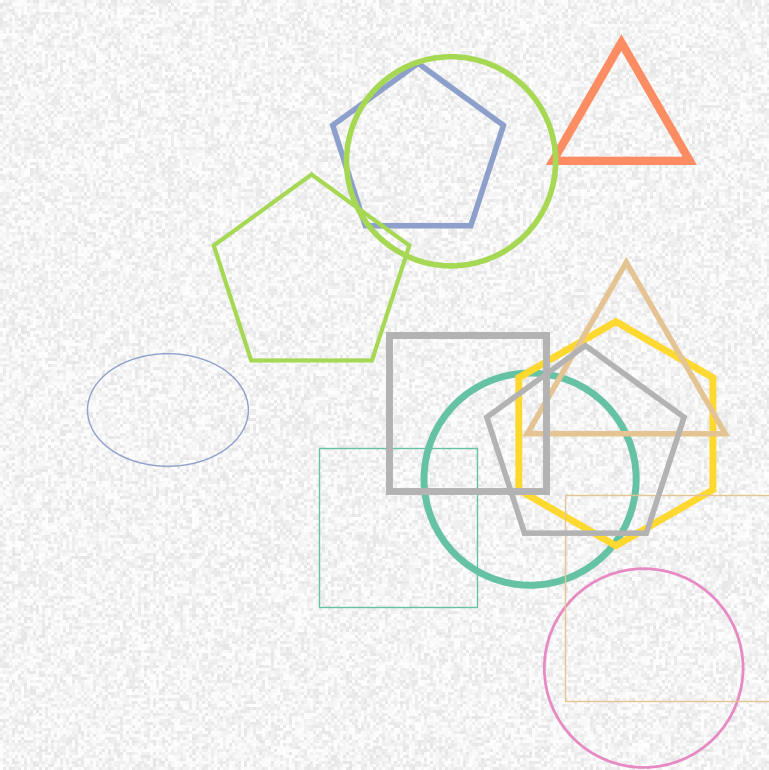[{"shape": "square", "thickness": 0.5, "radius": 0.51, "center": [0.517, 0.315]}, {"shape": "circle", "thickness": 2.5, "radius": 0.69, "center": [0.688, 0.378]}, {"shape": "triangle", "thickness": 3, "radius": 0.51, "center": [0.807, 0.842]}, {"shape": "oval", "thickness": 0.5, "radius": 0.52, "center": [0.218, 0.468]}, {"shape": "pentagon", "thickness": 2, "radius": 0.58, "center": [0.543, 0.801]}, {"shape": "circle", "thickness": 1, "radius": 0.65, "center": [0.836, 0.132]}, {"shape": "circle", "thickness": 2, "radius": 0.68, "center": [0.586, 0.791]}, {"shape": "pentagon", "thickness": 1.5, "radius": 0.67, "center": [0.405, 0.64]}, {"shape": "hexagon", "thickness": 2.5, "radius": 0.73, "center": [0.8, 0.437]}, {"shape": "triangle", "thickness": 2, "radius": 0.74, "center": [0.813, 0.511]}, {"shape": "square", "thickness": 0.5, "radius": 0.67, "center": [0.868, 0.224]}, {"shape": "square", "thickness": 2.5, "radius": 0.51, "center": [0.607, 0.463]}, {"shape": "pentagon", "thickness": 2, "radius": 0.67, "center": [0.76, 0.417]}]